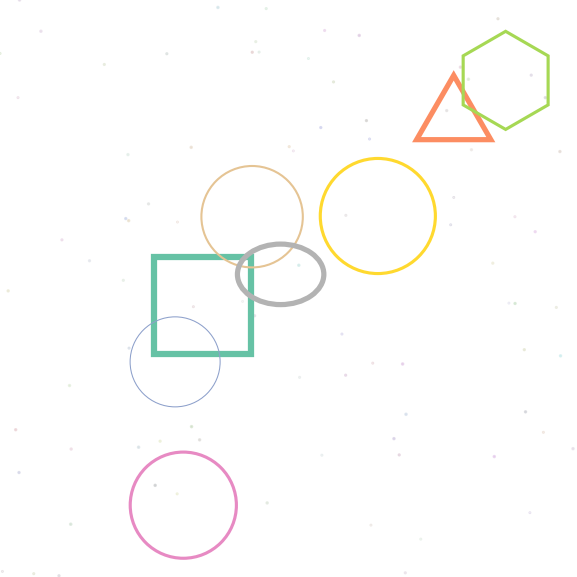[{"shape": "square", "thickness": 3, "radius": 0.42, "center": [0.351, 0.469]}, {"shape": "triangle", "thickness": 2.5, "radius": 0.37, "center": [0.786, 0.794]}, {"shape": "circle", "thickness": 0.5, "radius": 0.39, "center": [0.303, 0.373]}, {"shape": "circle", "thickness": 1.5, "radius": 0.46, "center": [0.317, 0.124]}, {"shape": "hexagon", "thickness": 1.5, "radius": 0.42, "center": [0.876, 0.86]}, {"shape": "circle", "thickness": 1.5, "radius": 0.5, "center": [0.654, 0.625]}, {"shape": "circle", "thickness": 1, "radius": 0.44, "center": [0.437, 0.624]}, {"shape": "oval", "thickness": 2.5, "radius": 0.37, "center": [0.486, 0.524]}]